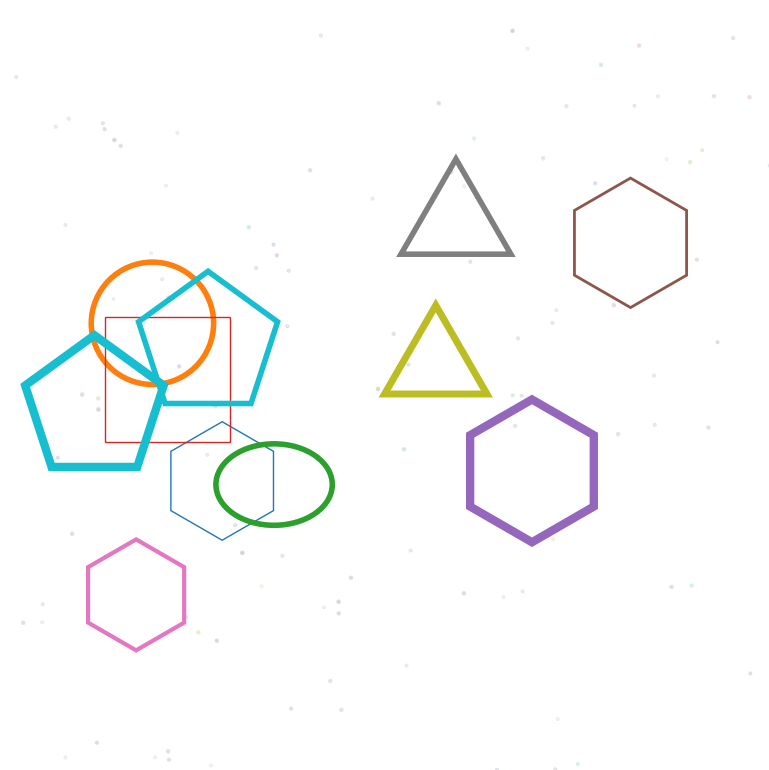[{"shape": "hexagon", "thickness": 0.5, "radius": 0.38, "center": [0.289, 0.375]}, {"shape": "circle", "thickness": 2, "radius": 0.4, "center": [0.198, 0.58]}, {"shape": "oval", "thickness": 2, "radius": 0.38, "center": [0.356, 0.371]}, {"shape": "square", "thickness": 0.5, "radius": 0.41, "center": [0.217, 0.507]}, {"shape": "hexagon", "thickness": 3, "radius": 0.46, "center": [0.691, 0.388]}, {"shape": "hexagon", "thickness": 1, "radius": 0.42, "center": [0.819, 0.685]}, {"shape": "hexagon", "thickness": 1.5, "radius": 0.36, "center": [0.177, 0.227]}, {"shape": "triangle", "thickness": 2, "radius": 0.41, "center": [0.592, 0.711]}, {"shape": "triangle", "thickness": 2.5, "radius": 0.38, "center": [0.566, 0.527]}, {"shape": "pentagon", "thickness": 2, "radius": 0.47, "center": [0.27, 0.553]}, {"shape": "pentagon", "thickness": 3, "radius": 0.47, "center": [0.123, 0.47]}]